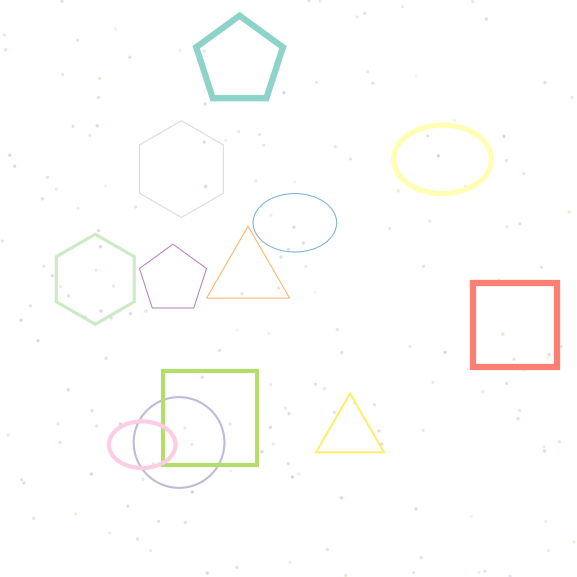[{"shape": "pentagon", "thickness": 3, "radius": 0.39, "center": [0.415, 0.893]}, {"shape": "oval", "thickness": 2.5, "radius": 0.42, "center": [0.766, 0.723]}, {"shape": "circle", "thickness": 1, "radius": 0.39, "center": [0.31, 0.233]}, {"shape": "square", "thickness": 3, "radius": 0.36, "center": [0.892, 0.436]}, {"shape": "oval", "thickness": 0.5, "radius": 0.36, "center": [0.511, 0.613]}, {"shape": "triangle", "thickness": 0.5, "radius": 0.42, "center": [0.43, 0.524]}, {"shape": "square", "thickness": 2, "radius": 0.41, "center": [0.363, 0.275]}, {"shape": "oval", "thickness": 2, "radius": 0.29, "center": [0.246, 0.229]}, {"shape": "hexagon", "thickness": 0.5, "radius": 0.42, "center": [0.314, 0.706]}, {"shape": "pentagon", "thickness": 0.5, "radius": 0.31, "center": [0.3, 0.515]}, {"shape": "hexagon", "thickness": 1.5, "radius": 0.39, "center": [0.165, 0.516]}, {"shape": "triangle", "thickness": 1, "radius": 0.34, "center": [0.606, 0.25]}]